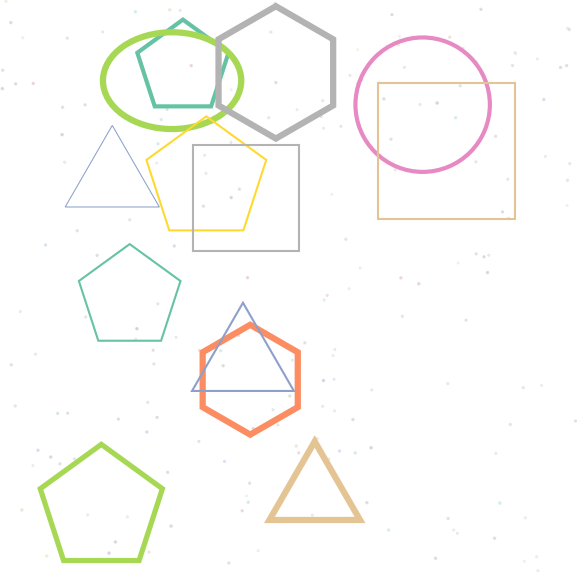[{"shape": "pentagon", "thickness": 1, "radius": 0.46, "center": [0.225, 0.484]}, {"shape": "pentagon", "thickness": 2, "radius": 0.42, "center": [0.317, 0.882]}, {"shape": "hexagon", "thickness": 3, "radius": 0.48, "center": [0.433, 0.342]}, {"shape": "triangle", "thickness": 0.5, "radius": 0.47, "center": [0.194, 0.688]}, {"shape": "triangle", "thickness": 1, "radius": 0.51, "center": [0.421, 0.373]}, {"shape": "circle", "thickness": 2, "radius": 0.58, "center": [0.732, 0.818]}, {"shape": "pentagon", "thickness": 2.5, "radius": 0.56, "center": [0.175, 0.118]}, {"shape": "oval", "thickness": 3, "radius": 0.6, "center": [0.298, 0.859]}, {"shape": "pentagon", "thickness": 1, "radius": 0.55, "center": [0.357, 0.688]}, {"shape": "square", "thickness": 1, "radius": 0.59, "center": [0.773, 0.738]}, {"shape": "triangle", "thickness": 3, "radius": 0.45, "center": [0.545, 0.144]}, {"shape": "square", "thickness": 1, "radius": 0.46, "center": [0.426, 0.656]}, {"shape": "hexagon", "thickness": 3, "radius": 0.57, "center": [0.478, 0.874]}]